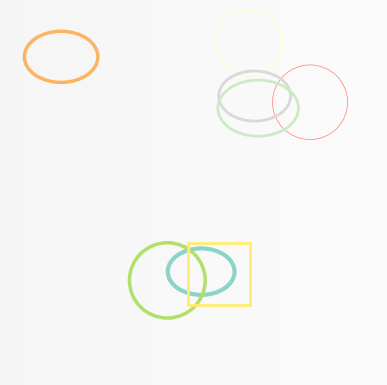[{"shape": "oval", "thickness": 3, "radius": 0.43, "center": [0.519, 0.294]}, {"shape": "circle", "thickness": 0.5, "radius": 0.43, "center": [0.644, 0.888]}, {"shape": "circle", "thickness": 0.5, "radius": 0.48, "center": [0.8, 0.734]}, {"shape": "oval", "thickness": 2.5, "radius": 0.47, "center": [0.158, 0.852]}, {"shape": "circle", "thickness": 2.5, "radius": 0.49, "center": [0.432, 0.272]}, {"shape": "oval", "thickness": 2, "radius": 0.46, "center": [0.657, 0.751]}, {"shape": "oval", "thickness": 2, "radius": 0.52, "center": [0.666, 0.719]}, {"shape": "square", "thickness": 2, "radius": 0.4, "center": [0.565, 0.289]}]